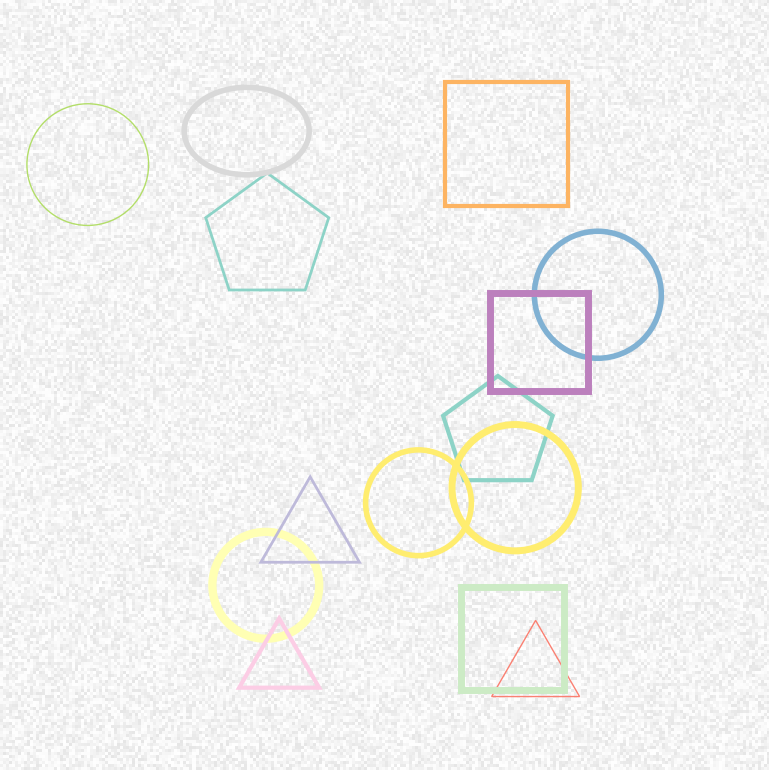[{"shape": "pentagon", "thickness": 1.5, "radius": 0.37, "center": [0.647, 0.437]}, {"shape": "pentagon", "thickness": 1, "radius": 0.42, "center": [0.347, 0.691]}, {"shape": "circle", "thickness": 3, "radius": 0.35, "center": [0.345, 0.24]}, {"shape": "triangle", "thickness": 1, "radius": 0.37, "center": [0.403, 0.307]}, {"shape": "triangle", "thickness": 0.5, "radius": 0.33, "center": [0.696, 0.128]}, {"shape": "circle", "thickness": 2, "radius": 0.41, "center": [0.776, 0.617]}, {"shape": "square", "thickness": 1.5, "radius": 0.4, "center": [0.658, 0.813]}, {"shape": "circle", "thickness": 0.5, "radius": 0.4, "center": [0.114, 0.786]}, {"shape": "triangle", "thickness": 1.5, "radius": 0.3, "center": [0.363, 0.137]}, {"shape": "oval", "thickness": 2, "radius": 0.41, "center": [0.32, 0.83]}, {"shape": "square", "thickness": 2.5, "radius": 0.32, "center": [0.7, 0.556]}, {"shape": "square", "thickness": 2.5, "radius": 0.34, "center": [0.665, 0.171]}, {"shape": "circle", "thickness": 2, "radius": 0.34, "center": [0.543, 0.347]}, {"shape": "circle", "thickness": 2.5, "radius": 0.41, "center": [0.669, 0.367]}]